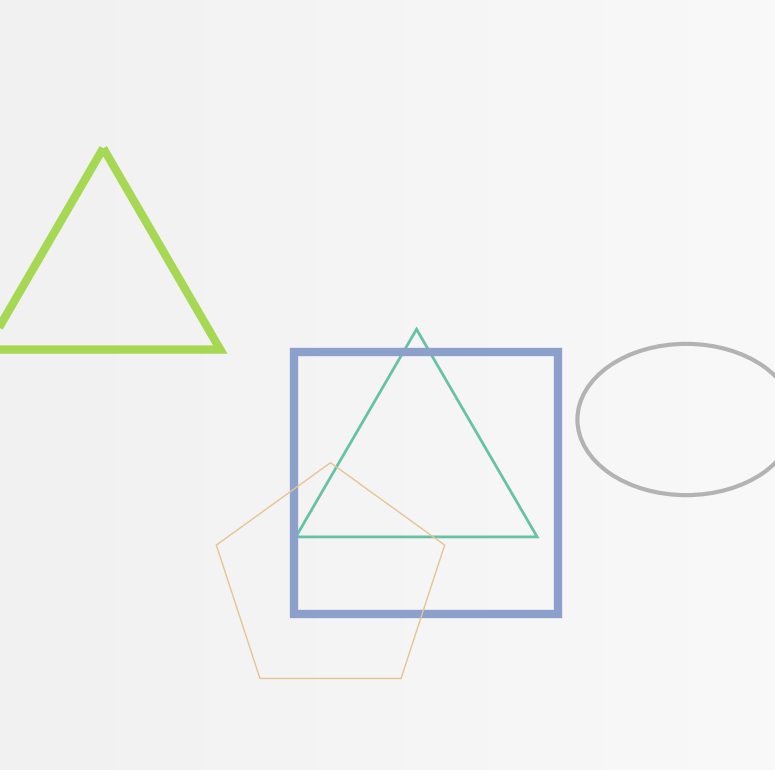[{"shape": "triangle", "thickness": 1, "radius": 0.9, "center": [0.537, 0.393]}, {"shape": "square", "thickness": 3, "radius": 0.85, "center": [0.55, 0.372]}, {"shape": "triangle", "thickness": 3, "radius": 0.87, "center": [0.133, 0.633]}, {"shape": "pentagon", "thickness": 0.5, "radius": 0.77, "center": [0.426, 0.244]}, {"shape": "oval", "thickness": 1.5, "radius": 0.7, "center": [0.885, 0.455]}]